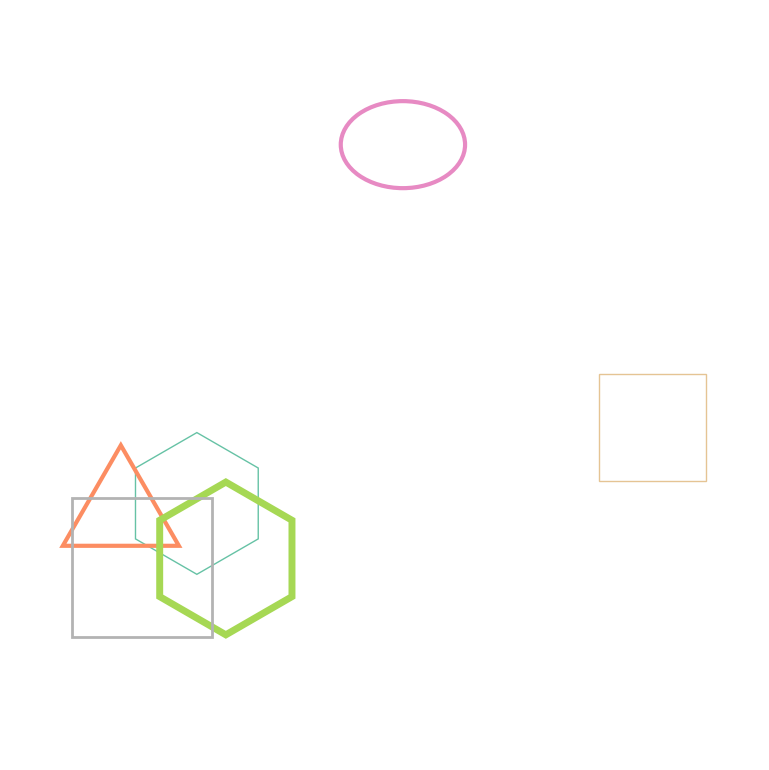[{"shape": "hexagon", "thickness": 0.5, "radius": 0.46, "center": [0.256, 0.346]}, {"shape": "triangle", "thickness": 1.5, "radius": 0.44, "center": [0.157, 0.335]}, {"shape": "oval", "thickness": 1.5, "radius": 0.4, "center": [0.523, 0.812]}, {"shape": "hexagon", "thickness": 2.5, "radius": 0.5, "center": [0.293, 0.275]}, {"shape": "square", "thickness": 0.5, "radius": 0.35, "center": [0.847, 0.445]}, {"shape": "square", "thickness": 1, "radius": 0.45, "center": [0.184, 0.263]}]